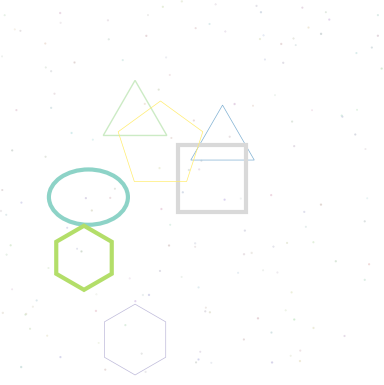[{"shape": "oval", "thickness": 3, "radius": 0.51, "center": [0.23, 0.488]}, {"shape": "hexagon", "thickness": 0.5, "radius": 0.46, "center": [0.351, 0.118]}, {"shape": "triangle", "thickness": 0.5, "radius": 0.48, "center": [0.578, 0.632]}, {"shape": "hexagon", "thickness": 3, "radius": 0.42, "center": [0.218, 0.33]}, {"shape": "square", "thickness": 3, "radius": 0.44, "center": [0.551, 0.536]}, {"shape": "triangle", "thickness": 1, "radius": 0.48, "center": [0.351, 0.696]}, {"shape": "pentagon", "thickness": 0.5, "radius": 0.58, "center": [0.417, 0.622]}]